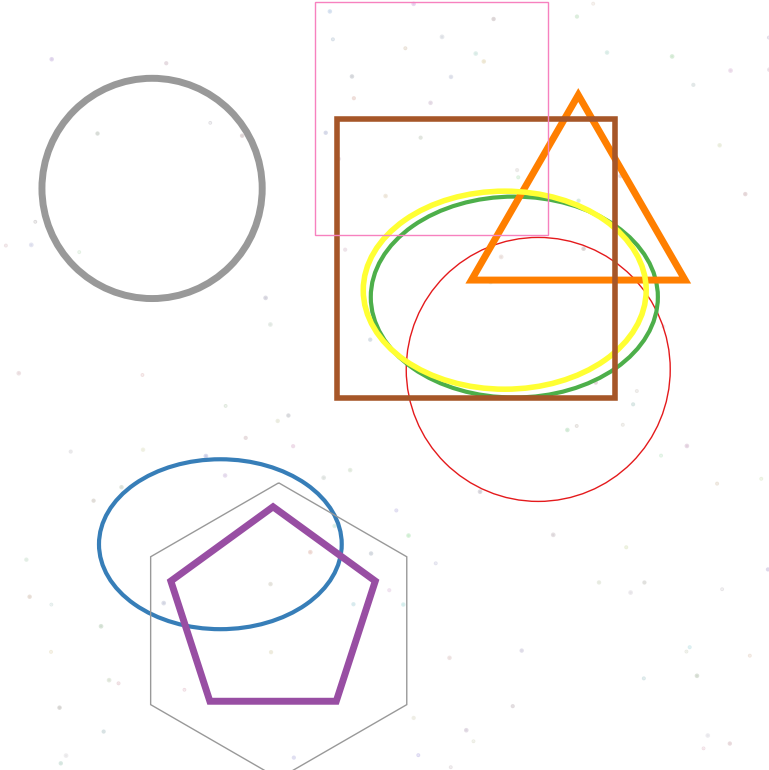[{"shape": "circle", "thickness": 0.5, "radius": 0.86, "center": [0.699, 0.52]}, {"shape": "oval", "thickness": 1.5, "radius": 0.79, "center": [0.286, 0.293]}, {"shape": "oval", "thickness": 1.5, "radius": 0.93, "center": [0.668, 0.614]}, {"shape": "pentagon", "thickness": 2.5, "radius": 0.7, "center": [0.355, 0.202]}, {"shape": "triangle", "thickness": 2.5, "radius": 0.8, "center": [0.751, 0.716]}, {"shape": "oval", "thickness": 2, "radius": 0.92, "center": [0.655, 0.623]}, {"shape": "square", "thickness": 2, "radius": 0.9, "center": [0.618, 0.664]}, {"shape": "square", "thickness": 0.5, "radius": 0.76, "center": [0.561, 0.846]}, {"shape": "circle", "thickness": 2.5, "radius": 0.72, "center": [0.198, 0.755]}, {"shape": "hexagon", "thickness": 0.5, "radius": 0.96, "center": [0.362, 0.181]}]